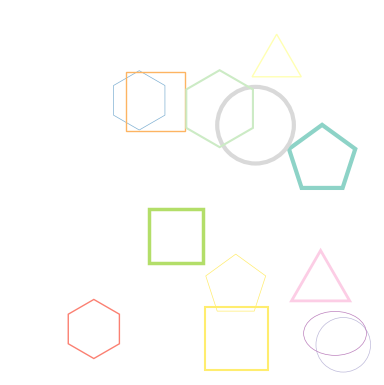[{"shape": "pentagon", "thickness": 3, "radius": 0.45, "center": [0.837, 0.585]}, {"shape": "triangle", "thickness": 1, "radius": 0.37, "center": [0.719, 0.837]}, {"shape": "circle", "thickness": 0.5, "radius": 0.35, "center": [0.892, 0.104]}, {"shape": "hexagon", "thickness": 1, "radius": 0.38, "center": [0.244, 0.145]}, {"shape": "hexagon", "thickness": 0.5, "radius": 0.39, "center": [0.362, 0.739]}, {"shape": "square", "thickness": 1, "radius": 0.38, "center": [0.404, 0.737]}, {"shape": "square", "thickness": 2.5, "radius": 0.35, "center": [0.458, 0.387]}, {"shape": "triangle", "thickness": 2, "radius": 0.44, "center": [0.833, 0.262]}, {"shape": "circle", "thickness": 3, "radius": 0.5, "center": [0.664, 0.675]}, {"shape": "oval", "thickness": 0.5, "radius": 0.41, "center": [0.87, 0.134]}, {"shape": "hexagon", "thickness": 1.5, "radius": 0.5, "center": [0.57, 0.718]}, {"shape": "pentagon", "thickness": 0.5, "radius": 0.41, "center": [0.612, 0.258]}, {"shape": "square", "thickness": 1.5, "radius": 0.41, "center": [0.614, 0.121]}]